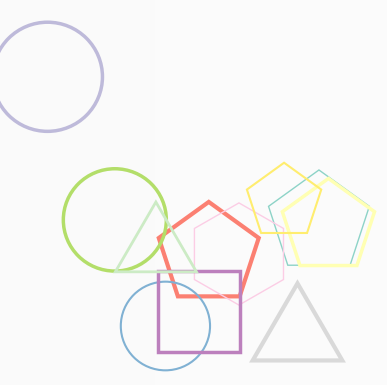[{"shape": "pentagon", "thickness": 1, "radius": 0.68, "center": [0.823, 0.422]}, {"shape": "pentagon", "thickness": 2.5, "radius": 0.63, "center": [0.848, 0.411]}, {"shape": "circle", "thickness": 2.5, "radius": 0.71, "center": [0.123, 0.801]}, {"shape": "pentagon", "thickness": 3, "radius": 0.68, "center": [0.539, 0.34]}, {"shape": "circle", "thickness": 1.5, "radius": 0.58, "center": [0.427, 0.153]}, {"shape": "circle", "thickness": 2.5, "radius": 0.66, "center": [0.296, 0.429]}, {"shape": "hexagon", "thickness": 1, "radius": 0.66, "center": [0.617, 0.34]}, {"shape": "triangle", "thickness": 3, "radius": 0.67, "center": [0.768, 0.13]}, {"shape": "square", "thickness": 2.5, "radius": 0.53, "center": [0.513, 0.191]}, {"shape": "triangle", "thickness": 2, "radius": 0.6, "center": [0.402, 0.354]}, {"shape": "pentagon", "thickness": 1.5, "radius": 0.5, "center": [0.733, 0.476]}]